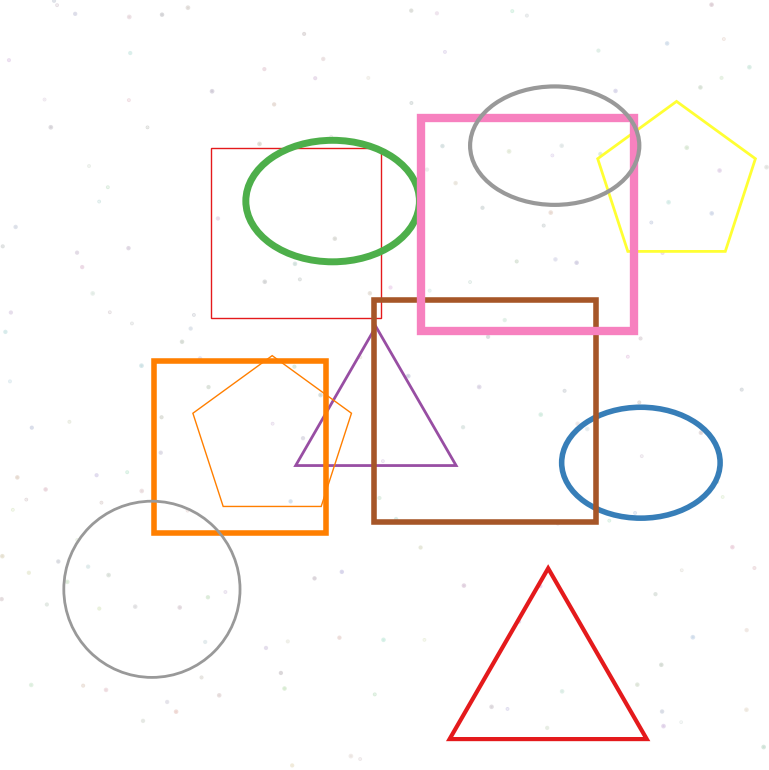[{"shape": "triangle", "thickness": 1.5, "radius": 0.74, "center": [0.712, 0.114]}, {"shape": "square", "thickness": 0.5, "radius": 0.55, "center": [0.384, 0.698]}, {"shape": "oval", "thickness": 2, "radius": 0.51, "center": [0.832, 0.399]}, {"shape": "oval", "thickness": 2.5, "radius": 0.56, "center": [0.432, 0.739]}, {"shape": "triangle", "thickness": 1, "radius": 0.6, "center": [0.488, 0.456]}, {"shape": "pentagon", "thickness": 0.5, "radius": 0.54, "center": [0.353, 0.43]}, {"shape": "square", "thickness": 2, "radius": 0.56, "center": [0.312, 0.42]}, {"shape": "pentagon", "thickness": 1, "radius": 0.54, "center": [0.879, 0.761]}, {"shape": "square", "thickness": 2, "radius": 0.72, "center": [0.63, 0.466]}, {"shape": "square", "thickness": 3, "radius": 0.69, "center": [0.685, 0.708]}, {"shape": "oval", "thickness": 1.5, "radius": 0.55, "center": [0.72, 0.811]}, {"shape": "circle", "thickness": 1, "radius": 0.57, "center": [0.197, 0.235]}]